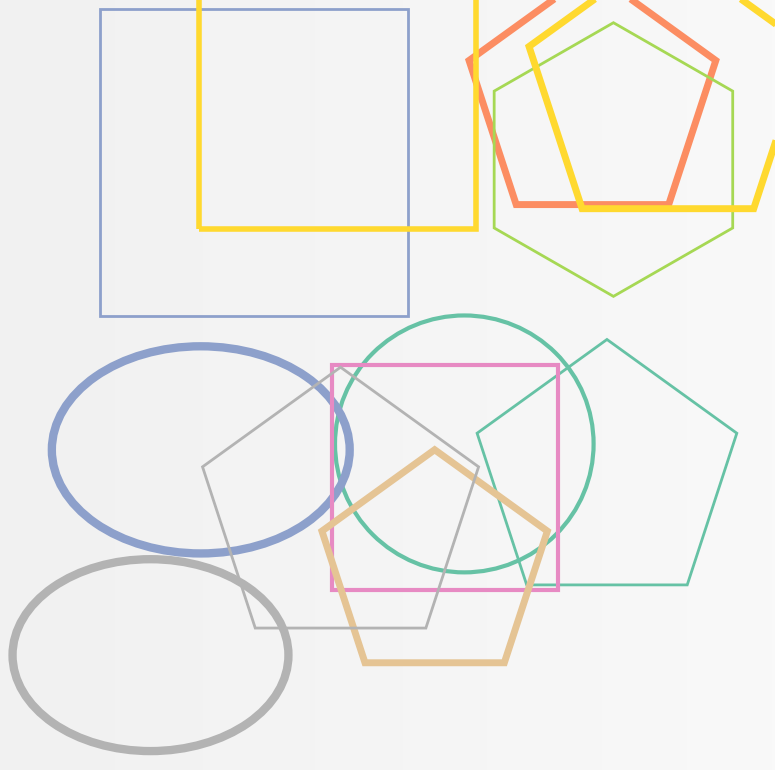[{"shape": "pentagon", "thickness": 1, "radius": 0.88, "center": [0.783, 0.383]}, {"shape": "circle", "thickness": 1.5, "radius": 0.83, "center": [0.599, 0.423]}, {"shape": "pentagon", "thickness": 2.5, "radius": 0.84, "center": [0.764, 0.87]}, {"shape": "square", "thickness": 1, "radius": 1.0, "center": [0.328, 0.789]}, {"shape": "oval", "thickness": 3, "radius": 0.96, "center": [0.259, 0.416]}, {"shape": "square", "thickness": 1.5, "radius": 0.73, "center": [0.575, 0.38]}, {"shape": "hexagon", "thickness": 1, "radius": 0.89, "center": [0.792, 0.793]}, {"shape": "square", "thickness": 2, "radius": 0.89, "center": [0.436, 0.881]}, {"shape": "pentagon", "thickness": 2.5, "radius": 0.94, "center": [0.862, 0.881]}, {"shape": "pentagon", "thickness": 2.5, "radius": 0.76, "center": [0.561, 0.263]}, {"shape": "oval", "thickness": 3, "radius": 0.89, "center": [0.194, 0.149]}, {"shape": "pentagon", "thickness": 1, "radius": 0.94, "center": [0.439, 0.336]}]